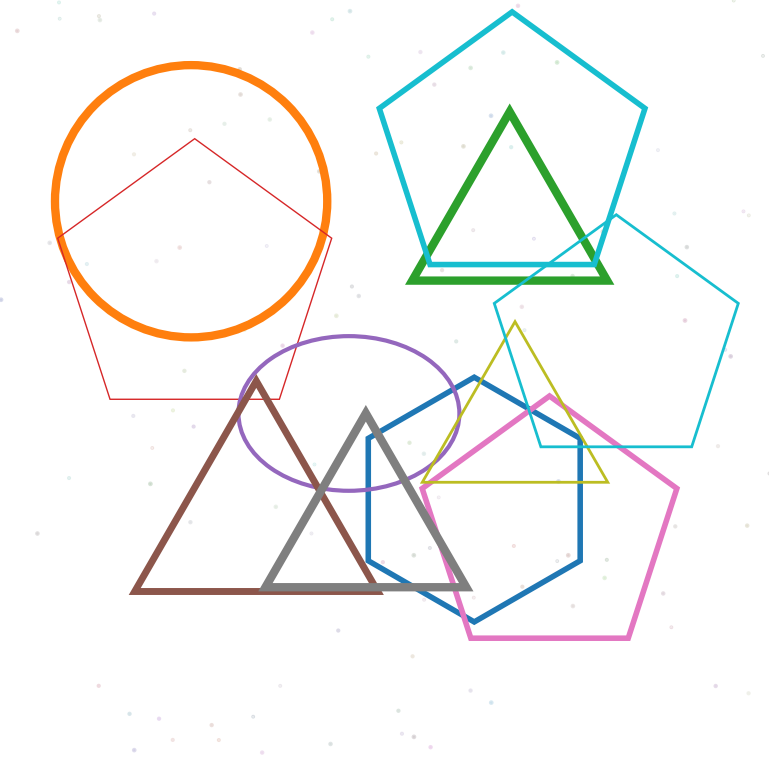[{"shape": "hexagon", "thickness": 2, "radius": 0.79, "center": [0.616, 0.351]}, {"shape": "circle", "thickness": 3, "radius": 0.88, "center": [0.248, 0.739]}, {"shape": "triangle", "thickness": 3, "radius": 0.73, "center": [0.662, 0.709]}, {"shape": "pentagon", "thickness": 0.5, "radius": 0.94, "center": [0.253, 0.633]}, {"shape": "oval", "thickness": 1.5, "radius": 0.72, "center": [0.453, 0.463]}, {"shape": "triangle", "thickness": 2.5, "radius": 0.91, "center": [0.333, 0.323]}, {"shape": "pentagon", "thickness": 2, "radius": 0.87, "center": [0.714, 0.312]}, {"shape": "triangle", "thickness": 3, "radius": 0.75, "center": [0.475, 0.313]}, {"shape": "triangle", "thickness": 1, "radius": 0.7, "center": [0.669, 0.443]}, {"shape": "pentagon", "thickness": 2, "radius": 0.91, "center": [0.665, 0.803]}, {"shape": "pentagon", "thickness": 1, "radius": 0.83, "center": [0.8, 0.555]}]